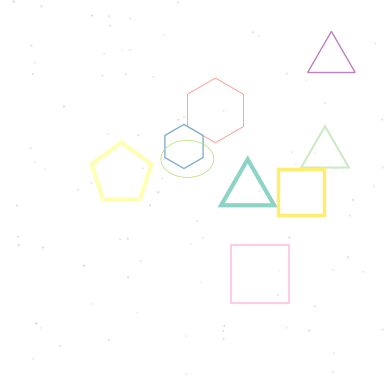[{"shape": "triangle", "thickness": 3, "radius": 0.4, "center": [0.643, 0.507]}, {"shape": "pentagon", "thickness": 3, "radius": 0.41, "center": [0.316, 0.548]}, {"shape": "hexagon", "thickness": 0.5, "radius": 0.42, "center": [0.56, 0.713]}, {"shape": "hexagon", "thickness": 1, "radius": 0.29, "center": [0.478, 0.62]}, {"shape": "oval", "thickness": 0.5, "radius": 0.34, "center": [0.487, 0.587]}, {"shape": "square", "thickness": 1.5, "radius": 0.38, "center": [0.675, 0.288]}, {"shape": "triangle", "thickness": 1, "radius": 0.36, "center": [0.861, 0.847]}, {"shape": "triangle", "thickness": 1.5, "radius": 0.36, "center": [0.844, 0.601]}, {"shape": "square", "thickness": 2.5, "radius": 0.29, "center": [0.782, 0.501]}]